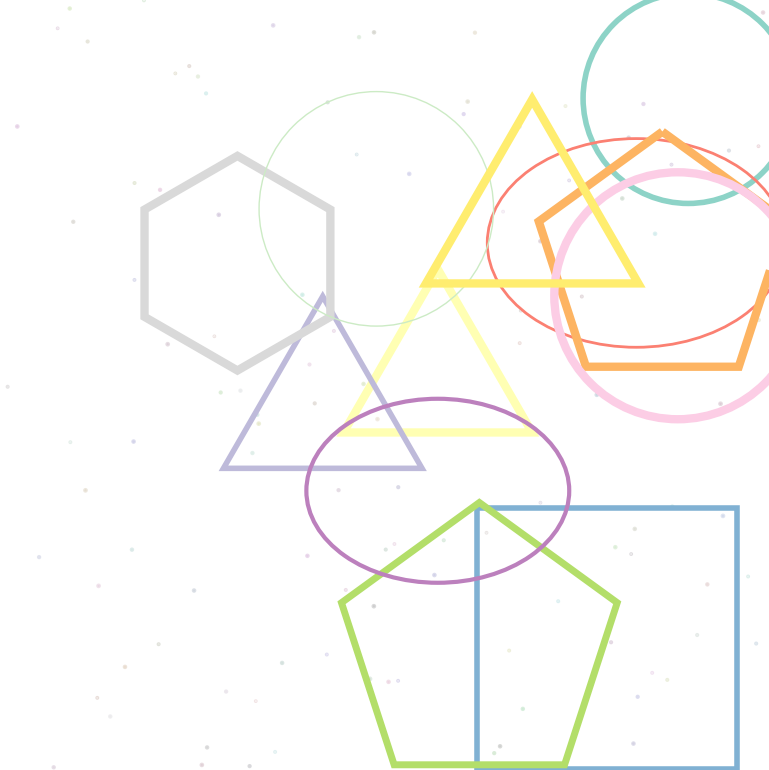[{"shape": "circle", "thickness": 2, "radius": 0.68, "center": [0.894, 0.872]}, {"shape": "triangle", "thickness": 3, "radius": 0.71, "center": [0.569, 0.509]}, {"shape": "triangle", "thickness": 2, "radius": 0.74, "center": [0.419, 0.466]}, {"shape": "oval", "thickness": 1, "radius": 0.97, "center": [0.826, 0.685]}, {"shape": "square", "thickness": 2, "radius": 0.85, "center": [0.788, 0.171]}, {"shape": "pentagon", "thickness": 3, "radius": 0.84, "center": [0.86, 0.66]}, {"shape": "pentagon", "thickness": 2.5, "radius": 0.94, "center": [0.623, 0.159]}, {"shape": "circle", "thickness": 3, "radius": 0.8, "center": [0.88, 0.616]}, {"shape": "hexagon", "thickness": 3, "radius": 0.7, "center": [0.308, 0.658]}, {"shape": "oval", "thickness": 1.5, "radius": 0.85, "center": [0.569, 0.363]}, {"shape": "circle", "thickness": 0.5, "radius": 0.76, "center": [0.489, 0.729]}, {"shape": "triangle", "thickness": 3, "radius": 0.8, "center": [0.691, 0.712]}]